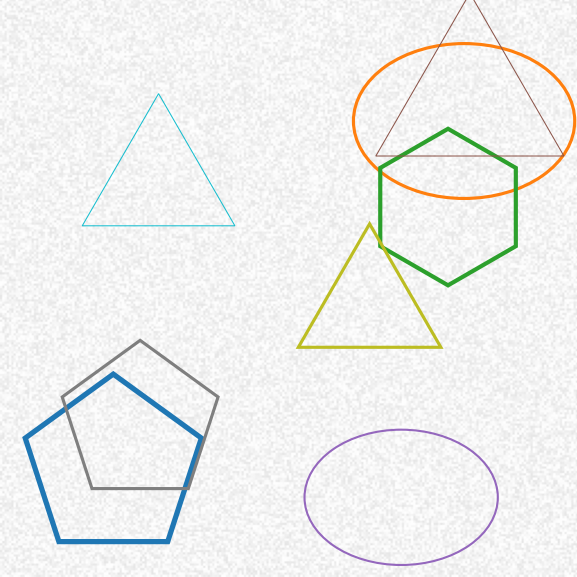[{"shape": "pentagon", "thickness": 2.5, "radius": 0.8, "center": [0.196, 0.191]}, {"shape": "oval", "thickness": 1.5, "radius": 0.96, "center": [0.804, 0.79]}, {"shape": "hexagon", "thickness": 2, "radius": 0.68, "center": [0.776, 0.641]}, {"shape": "oval", "thickness": 1, "radius": 0.84, "center": [0.695, 0.138]}, {"shape": "triangle", "thickness": 0.5, "radius": 0.94, "center": [0.814, 0.823]}, {"shape": "pentagon", "thickness": 1.5, "radius": 0.71, "center": [0.243, 0.268]}, {"shape": "triangle", "thickness": 1.5, "radius": 0.71, "center": [0.64, 0.469]}, {"shape": "triangle", "thickness": 0.5, "radius": 0.76, "center": [0.275, 0.684]}]